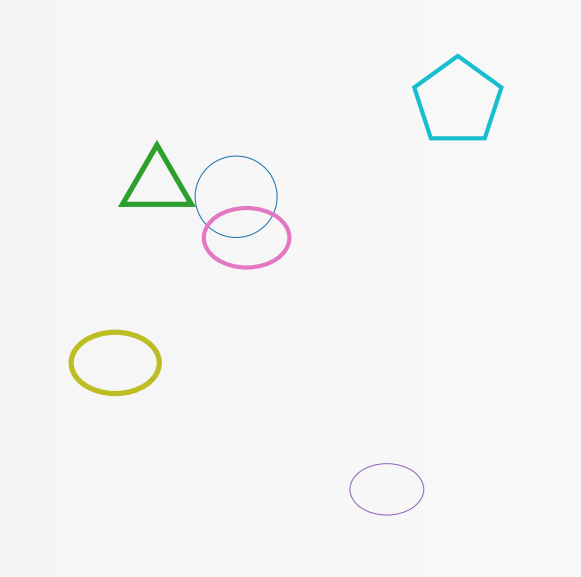[{"shape": "circle", "thickness": 0.5, "radius": 0.35, "center": [0.406, 0.658]}, {"shape": "triangle", "thickness": 2.5, "radius": 0.34, "center": [0.27, 0.68]}, {"shape": "oval", "thickness": 0.5, "radius": 0.32, "center": [0.666, 0.152]}, {"shape": "oval", "thickness": 2, "radius": 0.37, "center": [0.424, 0.587]}, {"shape": "oval", "thickness": 2.5, "radius": 0.38, "center": [0.198, 0.371]}, {"shape": "pentagon", "thickness": 2, "radius": 0.39, "center": [0.788, 0.823]}]